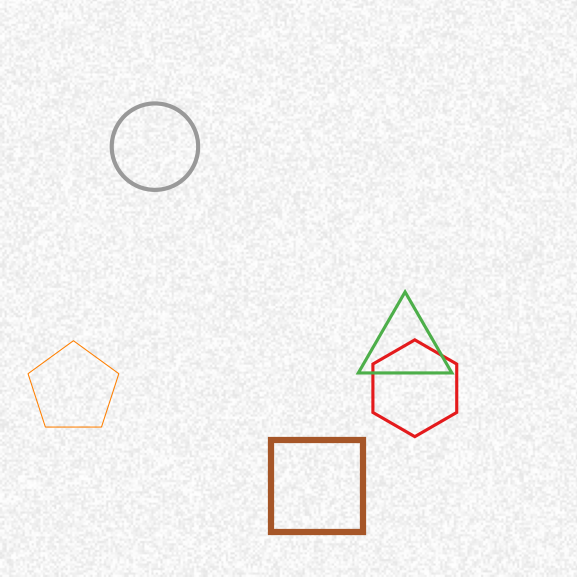[{"shape": "hexagon", "thickness": 1.5, "radius": 0.42, "center": [0.718, 0.327]}, {"shape": "triangle", "thickness": 1.5, "radius": 0.47, "center": [0.701, 0.4]}, {"shape": "pentagon", "thickness": 0.5, "radius": 0.41, "center": [0.127, 0.327]}, {"shape": "square", "thickness": 3, "radius": 0.4, "center": [0.549, 0.157]}, {"shape": "circle", "thickness": 2, "radius": 0.37, "center": [0.268, 0.745]}]